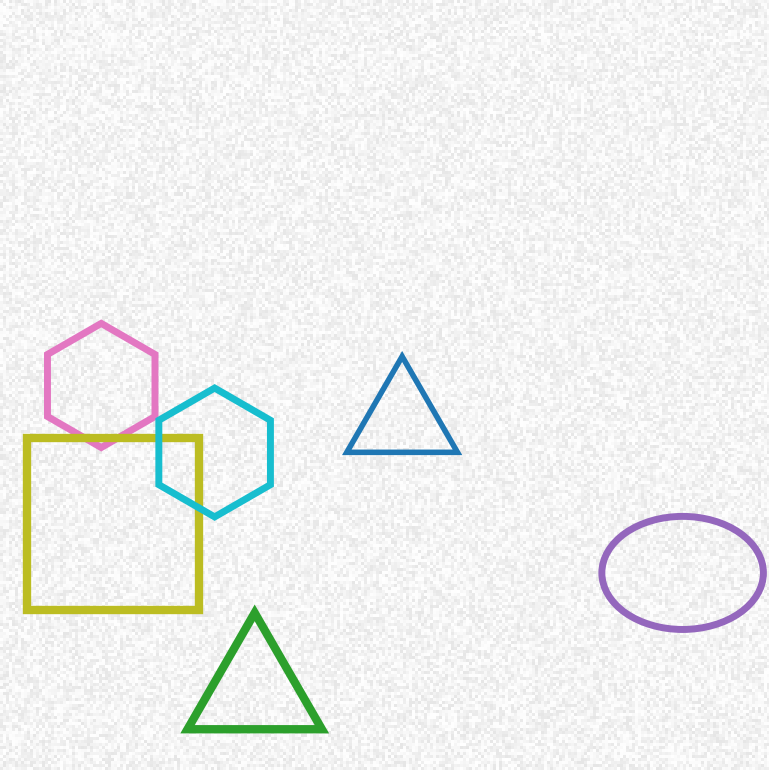[{"shape": "triangle", "thickness": 2, "radius": 0.41, "center": [0.522, 0.454]}, {"shape": "triangle", "thickness": 3, "radius": 0.5, "center": [0.331, 0.103]}, {"shape": "oval", "thickness": 2.5, "radius": 0.52, "center": [0.887, 0.256]}, {"shape": "hexagon", "thickness": 2.5, "radius": 0.4, "center": [0.131, 0.499]}, {"shape": "square", "thickness": 3, "radius": 0.56, "center": [0.147, 0.32]}, {"shape": "hexagon", "thickness": 2.5, "radius": 0.42, "center": [0.279, 0.412]}]